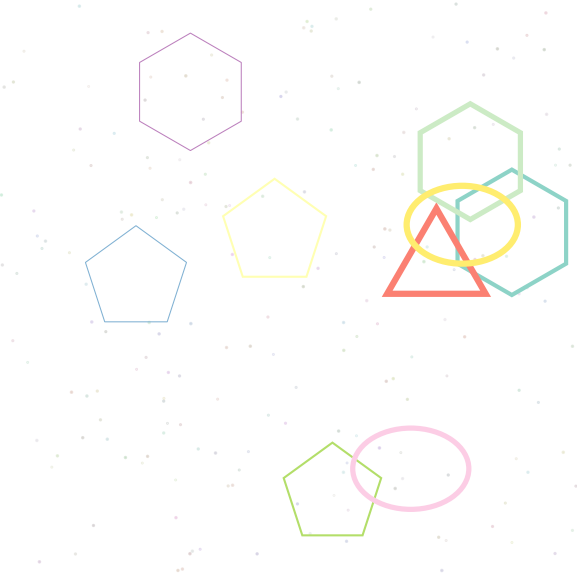[{"shape": "hexagon", "thickness": 2, "radius": 0.54, "center": [0.886, 0.597]}, {"shape": "pentagon", "thickness": 1, "radius": 0.47, "center": [0.476, 0.596]}, {"shape": "triangle", "thickness": 3, "radius": 0.49, "center": [0.756, 0.54]}, {"shape": "pentagon", "thickness": 0.5, "radius": 0.46, "center": [0.235, 0.516]}, {"shape": "pentagon", "thickness": 1, "radius": 0.44, "center": [0.576, 0.144]}, {"shape": "oval", "thickness": 2.5, "radius": 0.5, "center": [0.711, 0.187]}, {"shape": "hexagon", "thickness": 0.5, "radius": 0.51, "center": [0.33, 0.84]}, {"shape": "hexagon", "thickness": 2.5, "radius": 0.5, "center": [0.814, 0.719]}, {"shape": "oval", "thickness": 3, "radius": 0.48, "center": [0.8, 0.61]}]